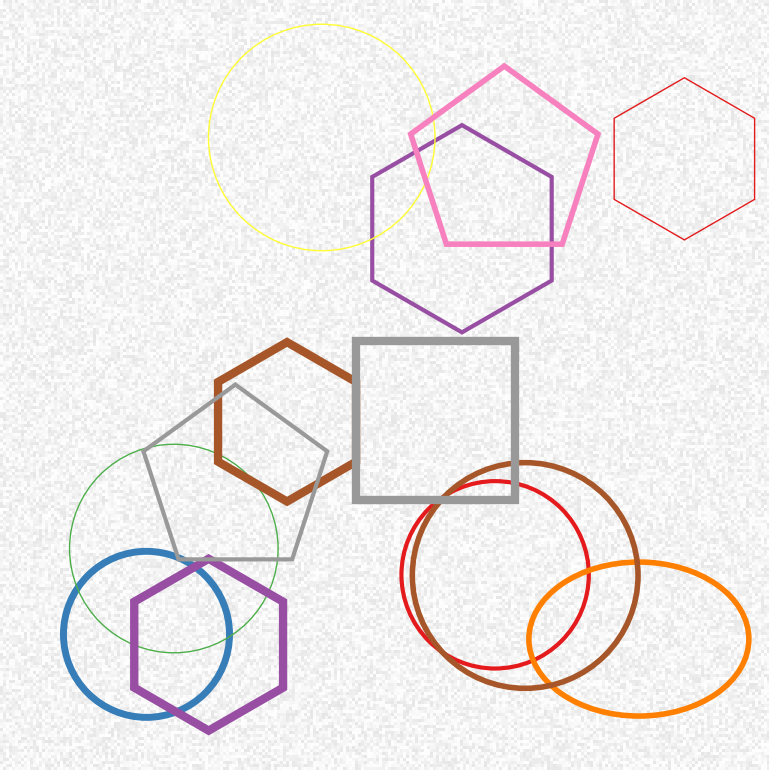[{"shape": "hexagon", "thickness": 0.5, "radius": 0.53, "center": [0.889, 0.794]}, {"shape": "circle", "thickness": 1.5, "radius": 0.61, "center": [0.643, 0.253]}, {"shape": "circle", "thickness": 2.5, "radius": 0.54, "center": [0.19, 0.176]}, {"shape": "circle", "thickness": 0.5, "radius": 0.68, "center": [0.226, 0.288]}, {"shape": "hexagon", "thickness": 1.5, "radius": 0.67, "center": [0.6, 0.703]}, {"shape": "hexagon", "thickness": 3, "radius": 0.56, "center": [0.271, 0.163]}, {"shape": "oval", "thickness": 2, "radius": 0.71, "center": [0.83, 0.17]}, {"shape": "circle", "thickness": 0.5, "radius": 0.74, "center": [0.418, 0.821]}, {"shape": "hexagon", "thickness": 3, "radius": 0.52, "center": [0.373, 0.452]}, {"shape": "circle", "thickness": 2, "radius": 0.73, "center": [0.682, 0.253]}, {"shape": "pentagon", "thickness": 2, "radius": 0.64, "center": [0.655, 0.786]}, {"shape": "pentagon", "thickness": 1.5, "radius": 0.63, "center": [0.306, 0.375]}, {"shape": "square", "thickness": 3, "radius": 0.51, "center": [0.565, 0.454]}]